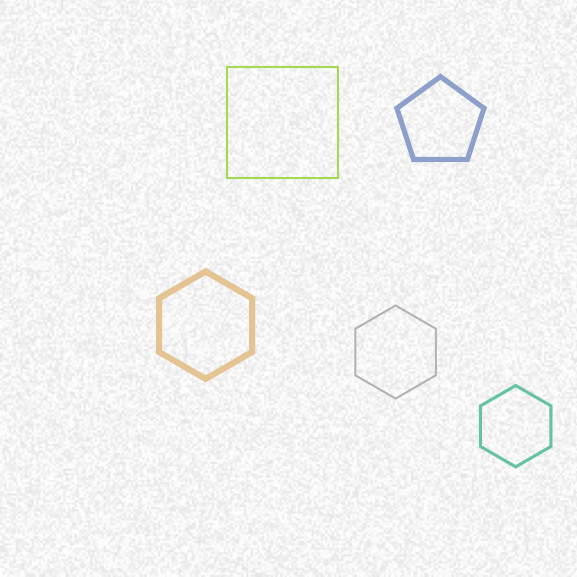[{"shape": "hexagon", "thickness": 1.5, "radius": 0.35, "center": [0.893, 0.261]}, {"shape": "pentagon", "thickness": 2.5, "radius": 0.4, "center": [0.763, 0.787]}, {"shape": "square", "thickness": 1, "radius": 0.48, "center": [0.489, 0.787]}, {"shape": "hexagon", "thickness": 3, "radius": 0.47, "center": [0.356, 0.436]}, {"shape": "hexagon", "thickness": 1, "radius": 0.4, "center": [0.685, 0.39]}]